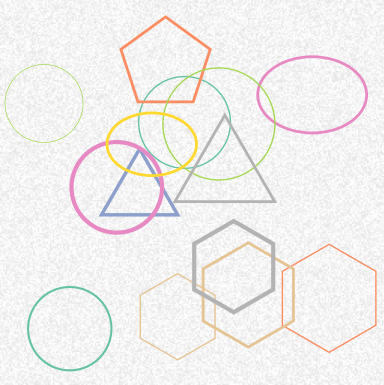[{"shape": "circle", "thickness": 1.5, "radius": 0.54, "center": [0.181, 0.146]}, {"shape": "circle", "thickness": 1, "radius": 0.6, "center": [0.479, 0.682]}, {"shape": "pentagon", "thickness": 2, "radius": 0.61, "center": [0.43, 0.834]}, {"shape": "hexagon", "thickness": 1, "radius": 0.7, "center": [0.855, 0.225]}, {"shape": "triangle", "thickness": 2.5, "radius": 0.57, "center": [0.363, 0.499]}, {"shape": "oval", "thickness": 2, "radius": 0.71, "center": [0.811, 0.754]}, {"shape": "circle", "thickness": 3, "radius": 0.59, "center": [0.303, 0.513]}, {"shape": "circle", "thickness": 0.5, "radius": 0.51, "center": [0.114, 0.731]}, {"shape": "circle", "thickness": 1, "radius": 0.73, "center": [0.569, 0.678]}, {"shape": "oval", "thickness": 2, "radius": 0.58, "center": [0.394, 0.625]}, {"shape": "hexagon", "thickness": 1, "radius": 0.56, "center": [0.461, 0.177]}, {"shape": "hexagon", "thickness": 2, "radius": 0.68, "center": [0.645, 0.234]}, {"shape": "hexagon", "thickness": 3, "radius": 0.59, "center": [0.607, 0.307]}, {"shape": "triangle", "thickness": 2, "radius": 0.75, "center": [0.584, 0.551]}]